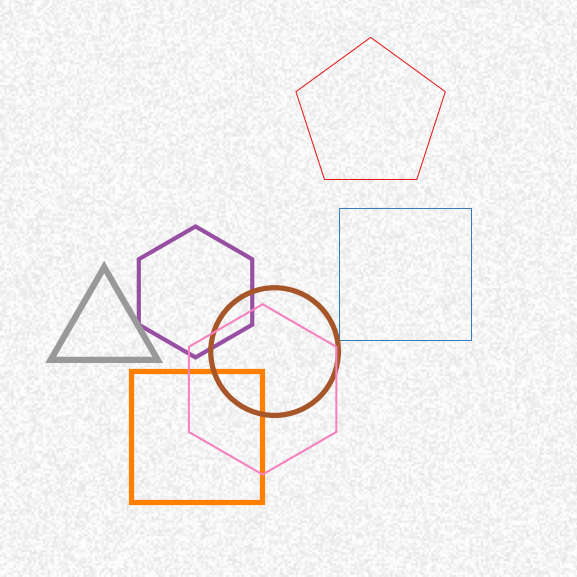[{"shape": "pentagon", "thickness": 0.5, "radius": 0.68, "center": [0.642, 0.798]}, {"shape": "square", "thickness": 0.5, "radius": 0.57, "center": [0.701, 0.525]}, {"shape": "hexagon", "thickness": 2, "radius": 0.57, "center": [0.339, 0.494]}, {"shape": "square", "thickness": 2.5, "radius": 0.57, "center": [0.34, 0.243]}, {"shape": "circle", "thickness": 2.5, "radius": 0.55, "center": [0.475, 0.39]}, {"shape": "hexagon", "thickness": 1, "radius": 0.74, "center": [0.455, 0.325]}, {"shape": "triangle", "thickness": 3, "radius": 0.54, "center": [0.18, 0.43]}]